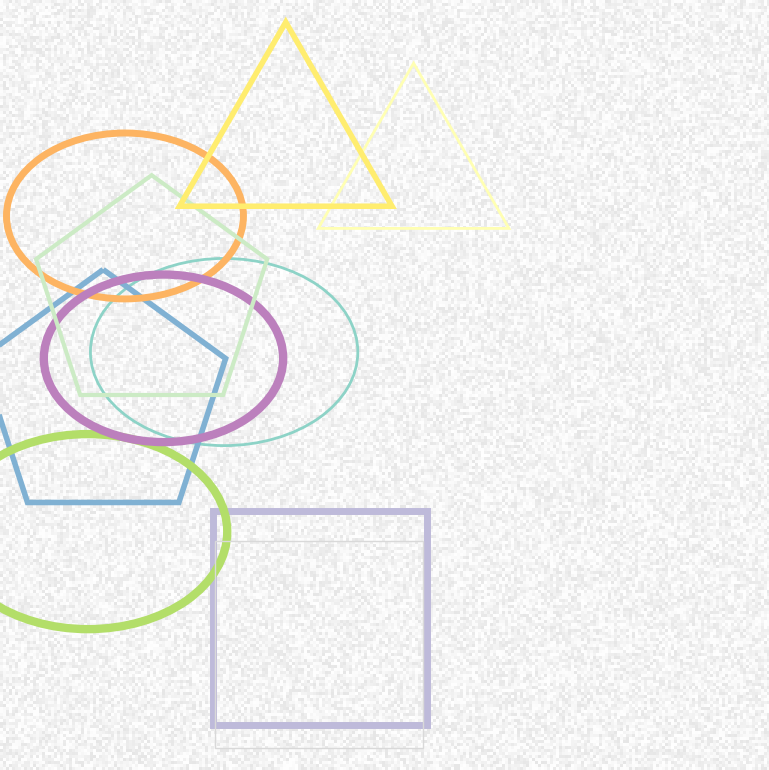[{"shape": "oval", "thickness": 1, "radius": 0.87, "center": [0.291, 0.543]}, {"shape": "triangle", "thickness": 1, "radius": 0.72, "center": [0.537, 0.775]}, {"shape": "square", "thickness": 2.5, "radius": 0.69, "center": [0.416, 0.198]}, {"shape": "pentagon", "thickness": 2, "radius": 0.84, "center": [0.134, 0.483]}, {"shape": "oval", "thickness": 2.5, "radius": 0.77, "center": [0.162, 0.72]}, {"shape": "oval", "thickness": 3, "radius": 0.9, "center": [0.114, 0.31]}, {"shape": "square", "thickness": 0.5, "radius": 0.67, "center": [0.414, 0.163]}, {"shape": "oval", "thickness": 3, "radius": 0.78, "center": [0.212, 0.535]}, {"shape": "pentagon", "thickness": 1.5, "radius": 0.79, "center": [0.197, 0.615]}, {"shape": "triangle", "thickness": 2, "radius": 0.8, "center": [0.371, 0.812]}]